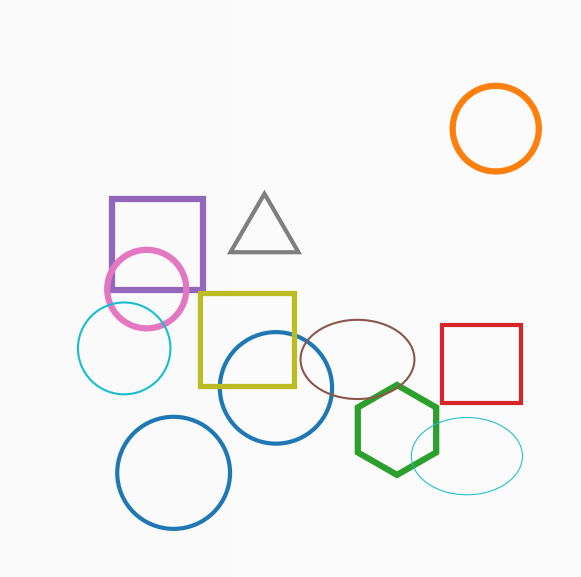[{"shape": "circle", "thickness": 2, "radius": 0.49, "center": [0.299, 0.18]}, {"shape": "circle", "thickness": 2, "radius": 0.48, "center": [0.475, 0.327]}, {"shape": "circle", "thickness": 3, "radius": 0.37, "center": [0.853, 0.776]}, {"shape": "hexagon", "thickness": 3, "radius": 0.39, "center": [0.683, 0.255]}, {"shape": "square", "thickness": 2, "radius": 0.34, "center": [0.828, 0.369]}, {"shape": "square", "thickness": 3, "radius": 0.39, "center": [0.271, 0.576]}, {"shape": "oval", "thickness": 1, "radius": 0.49, "center": [0.615, 0.377]}, {"shape": "circle", "thickness": 3, "radius": 0.34, "center": [0.252, 0.499]}, {"shape": "triangle", "thickness": 2, "radius": 0.34, "center": [0.455, 0.596]}, {"shape": "square", "thickness": 2.5, "radius": 0.4, "center": [0.424, 0.411]}, {"shape": "oval", "thickness": 0.5, "radius": 0.48, "center": [0.803, 0.209]}, {"shape": "circle", "thickness": 1, "radius": 0.4, "center": [0.214, 0.396]}]